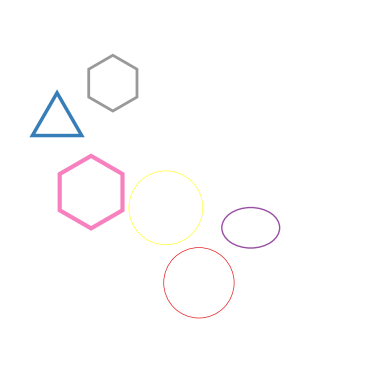[{"shape": "circle", "thickness": 0.5, "radius": 0.46, "center": [0.517, 0.265]}, {"shape": "triangle", "thickness": 2.5, "radius": 0.37, "center": [0.148, 0.685]}, {"shape": "oval", "thickness": 1, "radius": 0.38, "center": [0.651, 0.408]}, {"shape": "circle", "thickness": 0.5, "radius": 0.48, "center": [0.431, 0.46]}, {"shape": "hexagon", "thickness": 3, "radius": 0.47, "center": [0.237, 0.501]}, {"shape": "hexagon", "thickness": 2, "radius": 0.36, "center": [0.293, 0.784]}]